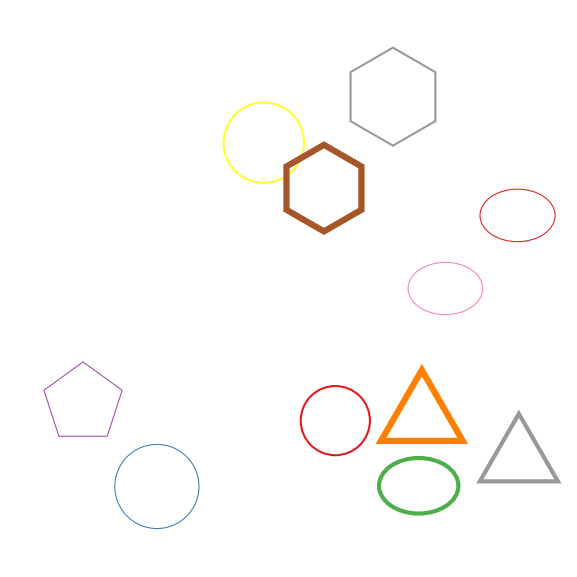[{"shape": "oval", "thickness": 0.5, "radius": 0.32, "center": [0.896, 0.626]}, {"shape": "circle", "thickness": 1, "radius": 0.3, "center": [0.581, 0.271]}, {"shape": "circle", "thickness": 0.5, "radius": 0.36, "center": [0.272, 0.157]}, {"shape": "oval", "thickness": 2, "radius": 0.34, "center": [0.725, 0.158]}, {"shape": "pentagon", "thickness": 0.5, "radius": 0.36, "center": [0.144, 0.301]}, {"shape": "triangle", "thickness": 3, "radius": 0.41, "center": [0.73, 0.276]}, {"shape": "circle", "thickness": 1, "radius": 0.35, "center": [0.457, 0.752]}, {"shape": "hexagon", "thickness": 3, "radius": 0.37, "center": [0.561, 0.673]}, {"shape": "oval", "thickness": 0.5, "radius": 0.32, "center": [0.771, 0.5]}, {"shape": "triangle", "thickness": 2, "radius": 0.39, "center": [0.898, 0.205]}, {"shape": "hexagon", "thickness": 1, "radius": 0.42, "center": [0.68, 0.832]}]